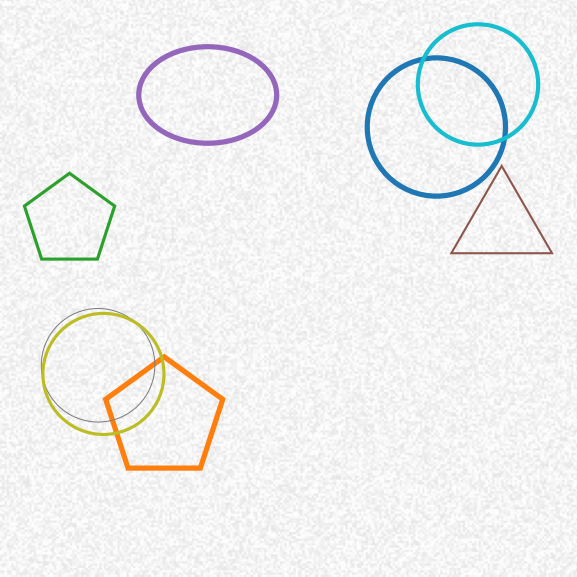[{"shape": "circle", "thickness": 2.5, "radius": 0.6, "center": [0.756, 0.779]}, {"shape": "pentagon", "thickness": 2.5, "radius": 0.53, "center": [0.284, 0.275]}, {"shape": "pentagon", "thickness": 1.5, "radius": 0.41, "center": [0.12, 0.617]}, {"shape": "oval", "thickness": 2.5, "radius": 0.6, "center": [0.36, 0.835]}, {"shape": "triangle", "thickness": 1, "radius": 0.5, "center": [0.869, 0.611]}, {"shape": "circle", "thickness": 0.5, "radius": 0.49, "center": [0.17, 0.367]}, {"shape": "circle", "thickness": 1.5, "radius": 0.52, "center": [0.179, 0.352]}, {"shape": "circle", "thickness": 2, "radius": 0.52, "center": [0.828, 0.853]}]